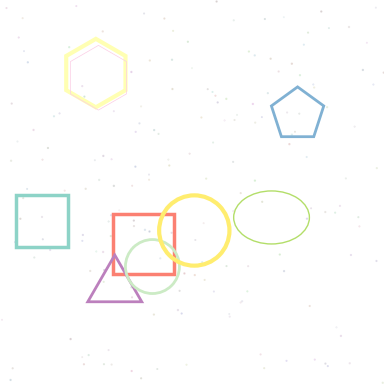[{"shape": "square", "thickness": 2.5, "radius": 0.33, "center": [0.109, 0.427]}, {"shape": "hexagon", "thickness": 3, "radius": 0.44, "center": [0.249, 0.81]}, {"shape": "square", "thickness": 2.5, "radius": 0.39, "center": [0.373, 0.366]}, {"shape": "pentagon", "thickness": 2, "radius": 0.36, "center": [0.773, 0.703]}, {"shape": "oval", "thickness": 1, "radius": 0.49, "center": [0.705, 0.435]}, {"shape": "hexagon", "thickness": 0.5, "radius": 0.42, "center": [0.256, 0.798]}, {"shape": "triangle", "thickness": 2, "radius": 0.4, "center": [0.298, 0.257]}, {"shape": "circle", "thickness": 2, "radius": 0.35, "center": [0.396, 0.308]}, {"shape": "circle", "thickness": 3, "radius": 0.46, "center": [0.505, 0.401]}]